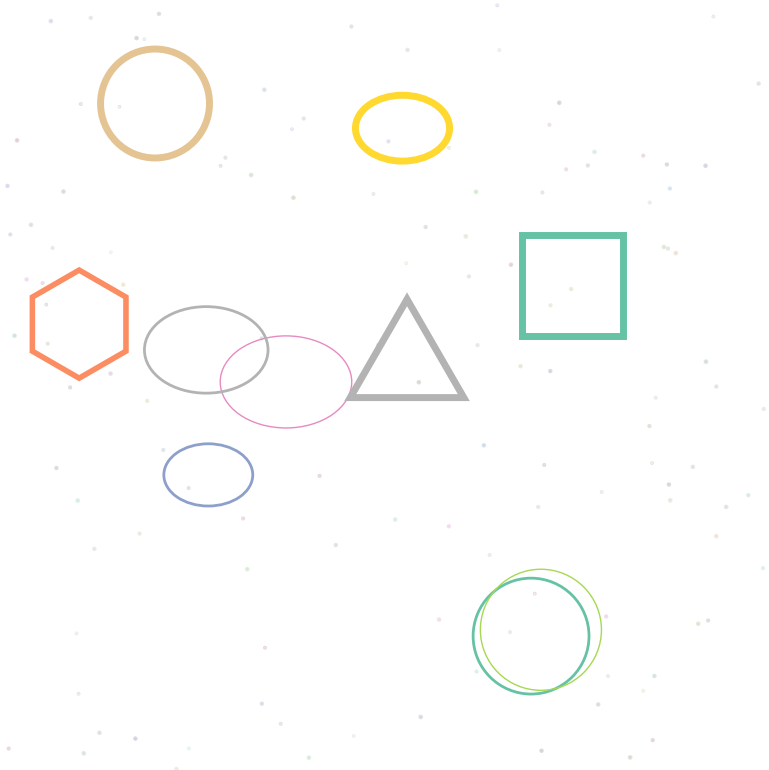[{"shape": "square", "thickness": 2.5, "radius": 0.33, "center": [0.743, 0.629]}, {"shape": "circle", "thickness": 1, "radius": 0.38, "center": [0.69, 0.174]}, {"shape": "hexagon", "thickness": 2, "radius": 0.35, "center": [0.103, 0.579]}, {"shape": "oval", "thickness": 1, "radius": 0.29, "center": [0.271, 0.383]}, {"shape": "oval", "thickness": 0.5, "radius": 0.43, "center": [0.371, 0.504]}, {"shape": "circle", "thickness": 0.5, "radius": 0.39, "center": [0.702, 0.182]}, {"shape": "oval", "thickness": 2.5, "radius": 0.31, "center": [0.523, 0.834]}, {"shape": "circle", "thickness": 2.5, "radius": 0.35, "center": [0.201, 0.866]}, {"shape": "oval", "thickness": 1, "radius": 0.4, "center": [0.268, 0.546]}, {"shape": "triangle", "thickness": 2.5, "radius": 0.43, "center": [0.529, 0.526]}]